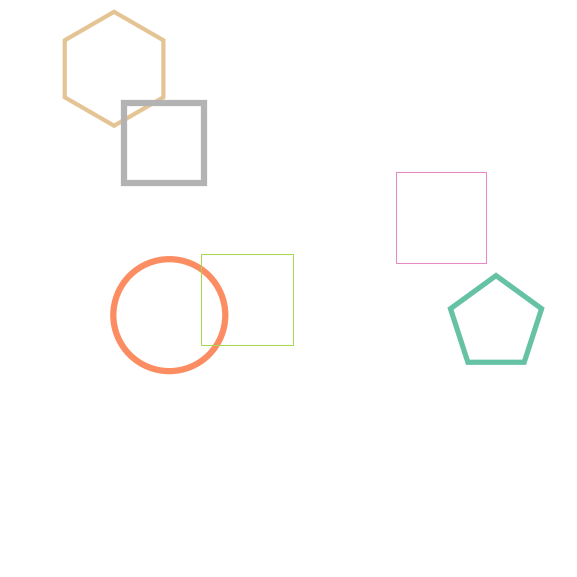[{"shape": "pentagon", "thickness": 2.5, "radius": 0.41, "center": [0.859, 0.439]}, {"shape": "circle", "thickness": 3, "radius": 0.48, "center": [0.293, 0.453]}, {"shape": "square", "thickness": 0.5, "radius": 0.39, "center": [0.764, 0.622]}, {"shape": "square", "thickness": 0.5, "radius": 0.4, "center": [0.427, 0.48]}, {"shape": "hexagon", "thickness": 2, "radius": 0.49, "center": [0.198, 0.88]}, {"shape": "square", "thickness": 3, "radius": 0.34, "center": [0.284, 0.751]}]